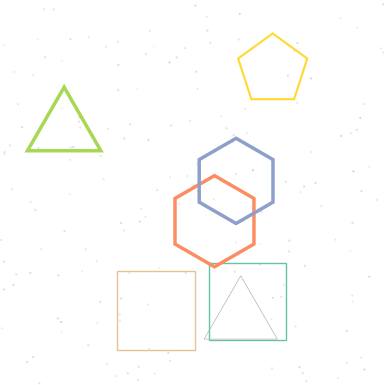[{"shape": "square", "thickness": 1, "radius": 0.5, "center": [0.643, 0.218]}, {"shape": "hexagon", "thickness": 2.5, "radius": 0.59, "center": [0.557, 0.425]}, {"shape": "hexagon", "thickness": 2.5, "radius": 0.55, "center": [0.613, 0.53]}, {"shape": "triangle", "thickness": 2.5, "radius": 0.55, "center": [0.167, 0.663]}, {"shape": "pentagon", "thickness": 1.5, "radius": 0.47, "center": [0.708, 0.819]}, {"shape": "square", "thickness": 1, "radius": 0.51, "center": [0.406, 0.194]}, {"shape": "triangle", "thickness": 0.5, "radius": 0.55, "center": [0.625, 0.174]}]